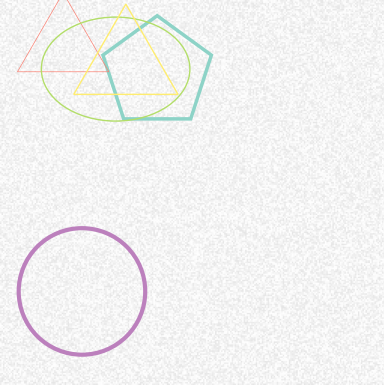[{"shape": "pentagon", "thickness": 2.5, "radius": 0.74, "center": [0.408, 0.811]}, {"shape": "triangle", "thickness": 0.5, "radius": 0.68, "center": [0.164, 0.882]}, {"shape": "oval", "thickness": 1, "radius": 0.96, "center": [0.3, 0.821]}, {"shape": "circle", "thickness": 3, "radius": 0.82, "center": [0.213, 0.243]}, {"shape": "triangle", "thickness": 1, "radius": 0.78, "center": [0.327, 0.833]}]